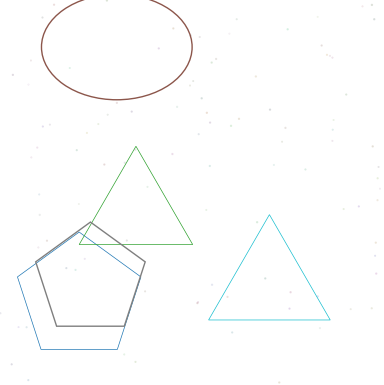[{"shape": "pentagon", "thickness": 0.5, "radius": 0.84, "center": [0.206, 0.229]}, {"shape": "triangle", "thickness": 0.5, "radius": 0.85, "center": [0.353, 0.45]}, {"shape": "oval", "thickness": 1, "radius": 0.98, "center": [0.303, 0.878]}, {"shape": "pentagon", "thickness": 1, "radius": 0.75, "center": [0.235, 0.274]}, {"shape": "triangle", "thickness": 0.5, "radius": 0.91, "center": [0.7, 0.26]}]